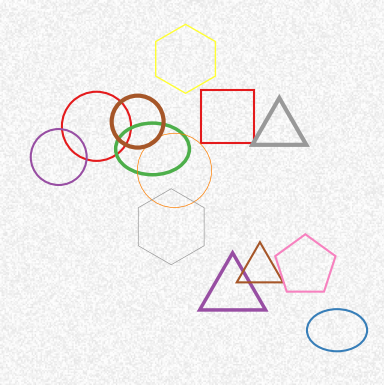[{"shape": "square", "thickness": 1.5, "radius": 0.34, "center": [0.592, 0.699]}, {"shape": "circle", "thickness": 1.5, "radius": 0.45, "center": [0.251, 0.672]}, {"shape": "oval", "thickness": 1.5, "radius": 0.39, "center": [0.875, 0.142]}, {"shape": "oval", "thickness": 2.5, "radius": 0.48, "center": [0.396, 0.613]}, {"shape": "circle", "thickness": 1.5, "radius": 0.36, "center": [0.153, 0.592]}, {"shape": "triangle", "thickness": 2.5, "radius": 0.49, "center": [0.604, 0.244]}, {"shape": "circle", "thickness": 0.5, "radius": 0.48, "center": [0.453, 0.557]}, {"shape": "hexagon", "thickness": 1, "radius": 0.45, "center": [0.482, 0.847]}, {"shape": "triangle", "thickness": 1.5, "radius": 0.35, "center": [0.675, 0.301]}, {"shape": "circle", "thickness": 3, "radius": 0.34, "center": [0.358, 0.684]}, {"shape": "pentagon", "thickness": 1.5, "radius": 0.41, "center": [0.793, 0.309]}, {"shape": "hexagon", "thickness": 0.5, "radius": 0.49, "center": [0.445, 0.411]}, {"shape": "triangle", "thickness": 3, "radius": 0.41, "center": [0.725, 0.664]}]